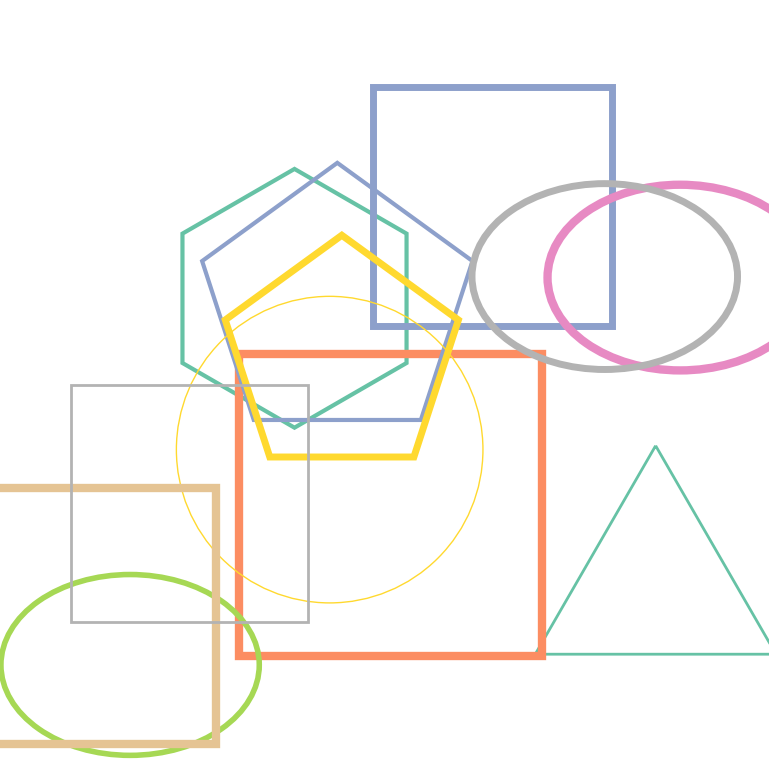[{"shape": "triangle", "thickness": 1, "radius": 0.9, "center": [0.851, 0.241]}, {"shape": "hexagon", "thickness": 1.5, "radius": 0.84, "center": [0.382, 0.613]}, {"shape": "square", "thickness": 3, "radius": 0.98, "center": [0.507, 0.344]}, {"shape": "pentagon", "thickness": 1.5, "radius": 0.92, "center": [0.438, 0.604]}, {"shape": "square", "thickness": 2.5, "radius": 0.78, "center": [0.64, 0.732]}, {"shape": "oval", "thickness": 3, "radius": 0.86, "center": [0.883, 0.64]}, {"shape": "oval", "thickness": 2, "radius": 0.84, "center": [0.169, 0.136]}, {"shape": "pentagon", "thickness": 2.5, "radius": 0.8, "center": [0.444, 0.535]}, {"shape": "circle", "thickness": 0.5, "radius": 1.0, "center": [0.428, 0.416]}, {"shape": "square", "thickness": 3, "radius": 0.83, "center": [0.115, 0.2]}, {"shape": "oval", "thickness": 2.5, "radius": 0.86, "center": [0.785, 0.641]}, {"shape": "square", "thickness": 1, "radius": 0.77, "center": [0.246, 0.346]}]